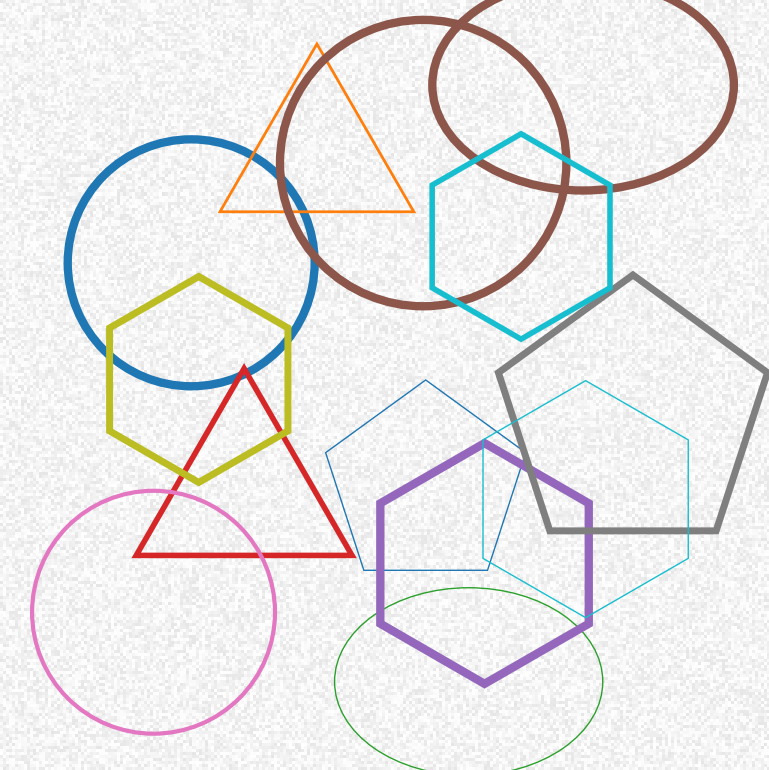[{"shape": "pentagon", "thickness": 0.5, "radius": 0.68, "center": [0.553, 0.37]}, {"shape": "circle", "thickness": 3, "radius": 0.8, "center": [0.248, 0.659]}, {"shape": "triangle", "thickness": 1, "radius": 0.73, "center": [0.412, 0.798]}, {"shape": "oval", "thickness": 0.5, "radius": 0.87, "center": [0.609, 0.115]}, {"shape": "triangle", "thickness": 2, "radius": 0.81, "center": [0.317, 0.36]}, {"shape": "hexagon", "thickness": 3, "radius": 0.78, "center": [0.629, 0.268]}, {"shape": "circle", "thickness": 3, "radius": 0.93, "center": [0.55, 0.788]}, {"shape": "oval", "thickness": 3, "radius": 0.98, "center": [0.757, 0.89]}, {"shape": "circle", "thickness": 1.5, "radius": 0.79, "center": [0.199, 0.205]}, {"shape": "pentagon", "thickness": 2.5, "radius": 0.92, "center": [0.822, 0.459]}, {"shape": "hexagon", "thickness": 2.5, "radius": 0.67, "center": [0.258, 0.507]}, {"shape": "hexagon", "thickness": 2, "radius": 0.67, "center": [0.677, 0.693]}, {"shape": "hexagon", "thickness": 0.5, "radius": 0.77, "center": [0.761, 0.352]}]